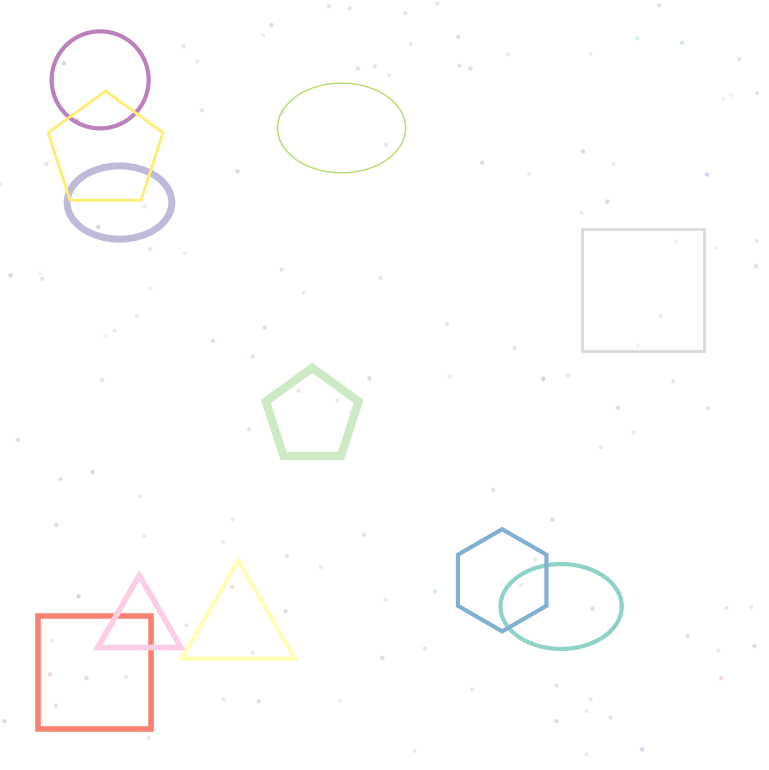[{"shape": "oval", "thickness": 1.5, "radius": 0.39, "center": [0.729, 0.212]}, {"shape": "triangle", "thickness": 1.5, "radius": 0.42, "center": [0.309, 0.187]}, {"shape": "oval", "thickness": 2.5, "radius": 0.34, "center": [0.155, 0.737]}, {"shape": "square", "thickness": 2, "radius": 0.37, "center": [0.123, 0.127]}, {"shape": "hexagon", "thickness": 1.5, "radius": 0.33, "center": [0.652, 0.246]}, {"shape": "oval", "thickness": 0.5, "radius": 0.42, "center": [0.444, 0.834]}, {"shape": "triangle", "thickness": 2, "radius": 0.31, "center": [0.181, 0.19]}, {"shape": "square", "thickness": 1, "radius": 0.4, "center": [0.835, 0.623]}, {"shape": "circle", "thickness": 1.5, "radius": 0.32, "center": [0.13, 0.896]}, {"shape": "pentagon", "thickness": 3, "radius": 0.32, "center": [0.406, 0.459]}, {"shape": "pentagon", "thickness": 1, "radius": 0.39, "center": [0.137, 0.803]}]